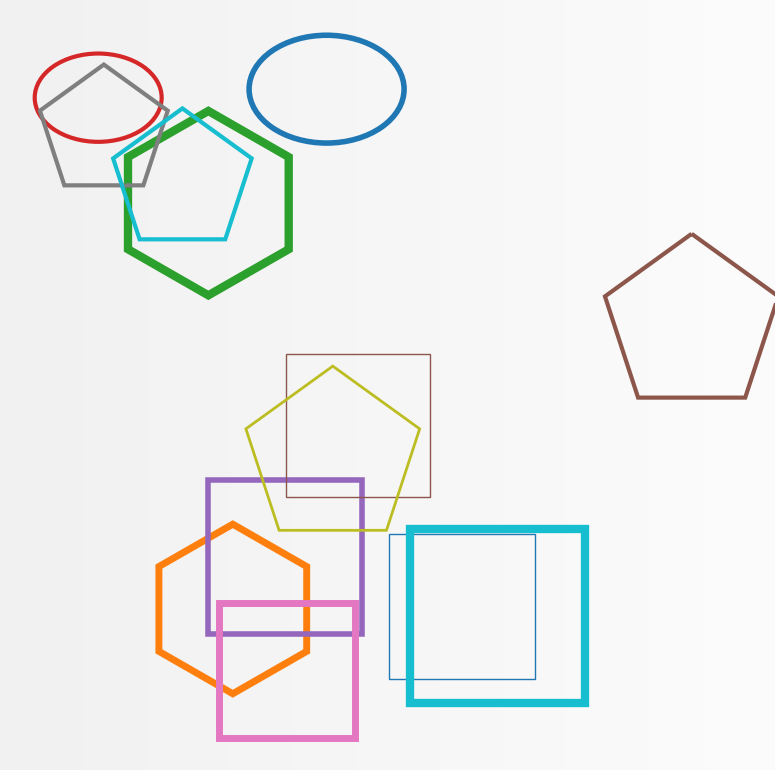[{"shape": "oval", "thickness": 2, "radius": 0.5, "center": [0.421, 0.884]}, {"shape": "square", "thickness": 0.5, "radius": 0.47, "center": [0.596, 0.212]}, {"shape": "hexagon", "thickness": 2.5, "radius": 0.55, "center": [0.3, 0.209]}, {"shape": "hexagon", "thickness": 3, "radius": 0.6, "center": [0.269, 0.736]}, {"shape": "oval", "thickness": 1.5, "radius": 0.41, "center": [0.127, 0.873]}, {"shape": "square", "thickness": 2, "radius": 0.5, "center": [0.368, 0.276]}, {"shape": "pentagon", "thickness": 1.5, "radius": 0.59, "center": [0.892, 0.579]}, {"shape": "square", "thickness": 0.5, "radius": 0.46, "center": [0.462, 0.447]}, {"shape": "square", "thickness": 2.5, "radius": 0.44, "center": [0.371, 0.129]}, {"shape": "pentagon", "thickness": 1.5, "radius": 0.43, "center": [0.134, 0.829]}, {"shape": "pentagon", "thickness": 1, "radius": 0.59, "center": [0.429, 0.407]}, {"shape": "pentagon", "thickness": 1.5, "radius": 0.47, "center": [0.235, 0.765]}, {"shape": "square", "thickness": 3, "radius": 0.57, "center": [0.642, 0.2]}]